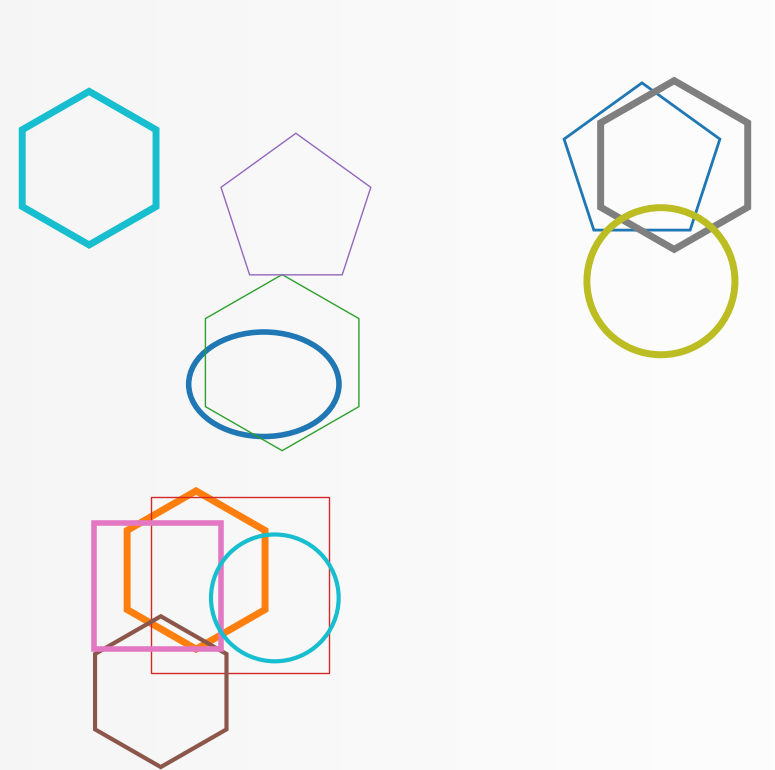[{"shape": "pentagon", "thickness": 1, "radius": 0.53, "center": [0.828, 0.787]}, {"shape": "oval", "thickness": 2, "radius": 0.48, "center": [0.34, 0.501]}, {"shape": "hexagon", "thickness": 2.5, "radius": 0.51, "center": [0.253, 0.26]}, {"shape": "hexagon", "thickness": 0.5, "radius": 0.57, "center": [0.364, 0.529]}, {"shape": "square", "thickness": 0.5, "radius": 0.57, "center": [0.309, 0.24]}, {"shape": "pentagon", "thickness": 0.5, "radius": 0.51, "center": [0.382, 0.725]}, {"shape": "hexagon", "thickness": 1.5, "radius": 0.49, "center": [0.207, 0.102]}, {"shape": "square", "thickness": 2, "radius": 0.41, "center": [0.203, 0.239]}, {"shape": "hexagon", "thickness": 2.5, "radius": 0.55, "center": [0.87, 0.786]}, {"shape": "circle", "thickness": 2.5, "radius": 0.48, "center": [0.853, 0.635]}, {"shape": "hexagon", "thickness": 2.5, "radius": 0.5, "center": [0.115, 0.782]}, {"shape": "circle", "thickness": 1.5, "radius": 0.41, "center": [0.355, 0.224]}]